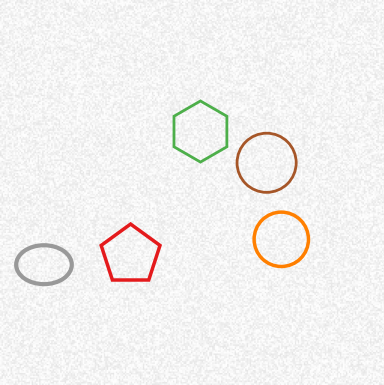[{"shape": "pentagon", "thickness": 2.5, "radius": 0.4, "center": [0.339, 0.338]}, {"shape": "hexagon", "thickness": 2, "radius": 0.4, "center": [0.521, 0.658]}, {"shape": "circle", "thickness": 2.5, "radius": 0.35, "center": [0.731, 0.378]}, {"shape": "circle", "thickness": 2, "radius": 0.38, "center": [0.693, 0.577]}, {"shape": "oval", "thickness": 3, "radius": 0.36, "center": [0.114, 0.312]}]